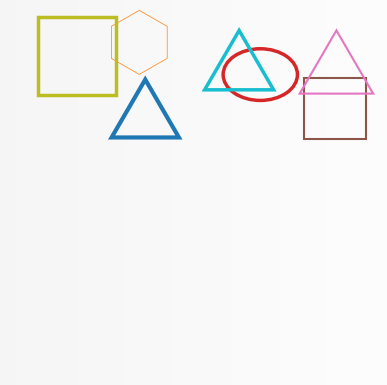[{"shape": "triangle", "thickness": 3, "radius": 0.5, "center": [0.375, 0.693]}, {"shape": "hexagon", "thickness": 0.5, "radius": 0.42, "center": [0.359, 0.89]}, {"shape": "oval", "thickness": 2.5, "radius": 0.48, "center": [0.672, 0.806]}, {"shape": "square", "thickness": 1.5, "radius": 0.4, "center": [0.865, 0.718]}, {"shape": "triangle", "thickness": 1.5, "radius": 0.55, "center": [0.868, 0.812]}, {"shape": "square", "thickness": 2.5, "radius": 0.5, "center": [0.199, 0.855]}, {"shape": "triangle", "thickness": 2.5, "radius": 0.51, "center": [0.617, 0.818]}]